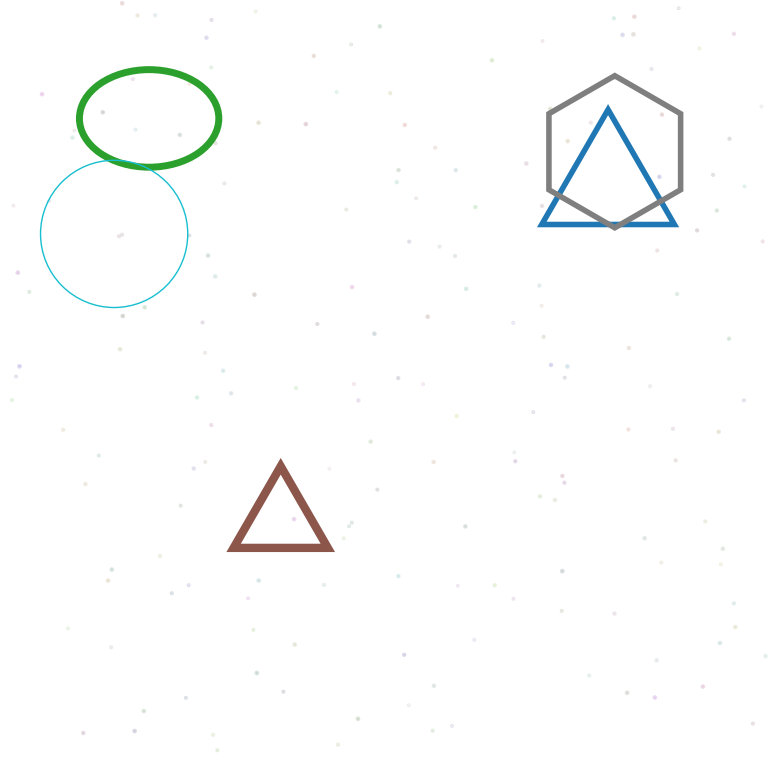[{"shape": "triangle", "thickness": 2, "radius": 0.5, "center": [0.79, 0.758]}, {"shape": "oval", "thickness": 2.5, "radius": 0.45, "center": [0.194, 0.846]}, {"shape": "triangle", "thickness": 3, "radius": 0.35, "center": [0.365, 0.324]}, {"shape": "hexagon", "thickness": 2, "radius": 0.49, "center": [0.798, 0.803]}, {"shape": "circle", "thickness": 0.5, "radius": 0.48, "center": [0.148, 0.696]}]